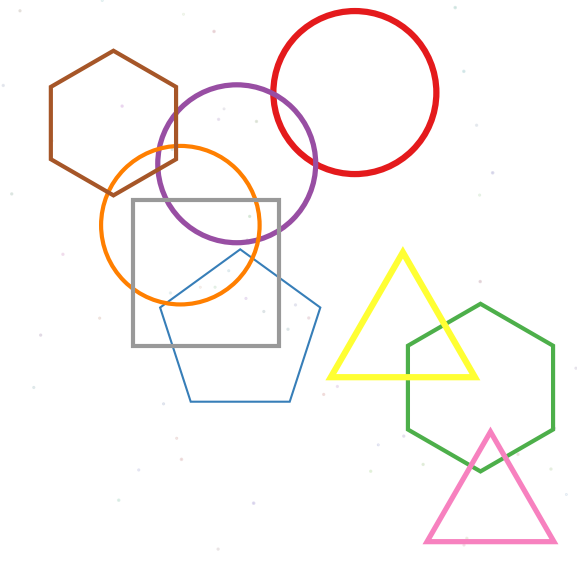[{"shape": "circle", "thickness": 3, "radius": 0.71, "center": [0.614, 0.839]}, {"shape": "pentagon", "thickness": 1, "radius": 0.73, "center": [0.416, 0.422]}, {"shape": "hexagon", "thickness": 2, "radius": 0.73, "center": [0.832, 0.328]}, {"shape": "circle", "thickness": 2.5, "radius": 0.68, "center": [0.41, 0.716]}, {"shape": "circle", "thickness": 2, "radius": 0.69, "center": [0.312, 0.609]}, {"shape": "triangle", "thickness": 3, "radius": 0.72, "center": [0.698, 0.418]}, {"shape": "hexagon", "thickness": 2, "radius": 0.63, "center": [0.196, 0.786]}, {"shape": "triangle", "thickness": 2.5, "radius": 0.63, "center": [0.849, 0.125]}, {"shape": "square", "thickness": 2, "radius": 0.63, "center": [0.356, 0.527]}]